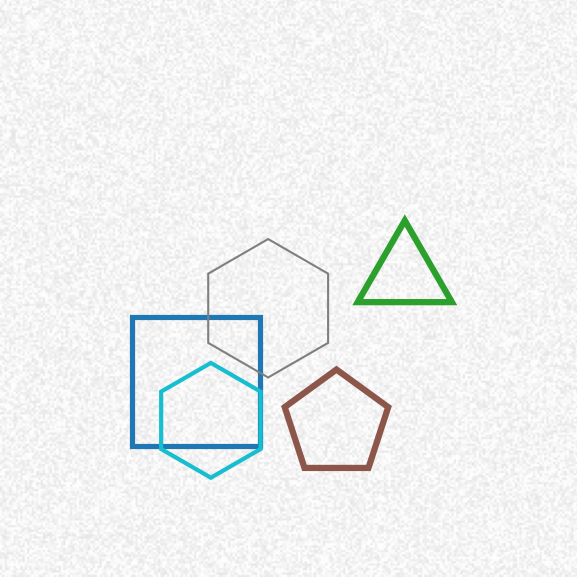[{"shape": "square", "thickness": 2.5, "radius": 0.56, "center": [0.34, 0.339]}, {"shape": "triangle", "thickness": 3, "radius": 0.47, "center": [0.701, 0.523]}, {"shape": "pentagon", "thickness": 3, "radius": 0.47, "center": [0.583, 0.265]}, {"shape": "hexagon", "thickness": 1, "radius": 0.6, "center": [0.464, 0.465]}, {"shape": "hexagon", "thickness": 2, "radius": 0.5, "center": [0.365, 0.271]}]